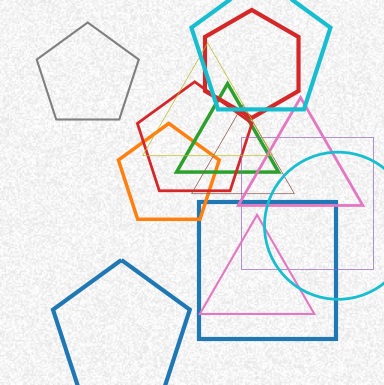[{"shape": "square", "thickness": 3, "radius": 0.89, "center": [0.694, 0.297]}, {"shape": "pentagon", "thickness": 3, "radius": 0.93, "center": [0.315, 0.138]}, {"shape": "pentagon", "thickness": 2.5, "radius": 0.69, "center": [0.438, 0.542]}, {"shape": "triangle", "thickness": 2.5, "radius": 0.77, "center": [0.591, 0.63]}, {"shape": "pentagon", "thickness": 2, "radius": 0.78, "center": [0.506, 0.631]}, {"shape": "hexagon", "thickness": 3, "radius": 0.7, "center": [0.654, 0.834]}, {"shape": "square", "thickness": 0.5, "radius": 0.86, "center": [0.796, 0.472]}, {"shape": "triangle", "thickness": 0.5, "radius": 0.77, "center": [0.631, 0.574]}, {"shape": "triangle", "thickness": 2, "radius": 0.93, "center": [0.781, 0.56]}, {"shape": "triangle", "thickness": 1.5, "radius": 0.86, "center": [0.668, 0.27]}, {"shape": "pentagon", "thickness": 1.5, "radius": 0.7, "center": [0.228, 0.802]}, {"shape": "triangle", "thickness": 0.5, "radius": 0.98, "center": [0.539, 0.693]}, {"shape": "pentagon", "thickness": 3, "radius": 0.95, "center": [0.678, 0.869]}, {"shape": "circle", "thickness": 2, "radius": 0.96, "center": [0.878, 0.414]}]